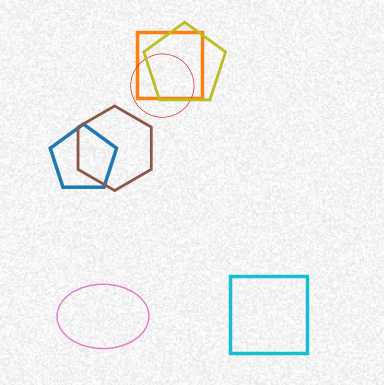[{"shape": "pentagon", "thickness": 2.5, "radius": 0.45, "center": [0.217, 0.587]}, {"shape": "square", "thickness": 2.5, "radius": 0.43, "center": [0.44, 0.832]}, {"shape": "circle", "thickness": 0.5, "radius": 0.41, "center": [0.422, 0.778]}, {"shape": "hexagon", "thickness": 2, "radius": 0.55, "center": [0.298, 0.615]}, {"shape": "oval", "thickness": 1, "radius": 0.6, "center": [0.267, 0.178]}, {"shape": "pentagon", "thickness": 2, "radius": 0.56, "center": [0.48, 0.831]}, {"shape": "square", "thickness": 2.5, "radius": 0.5, "center": [0.698, 0.184]}]